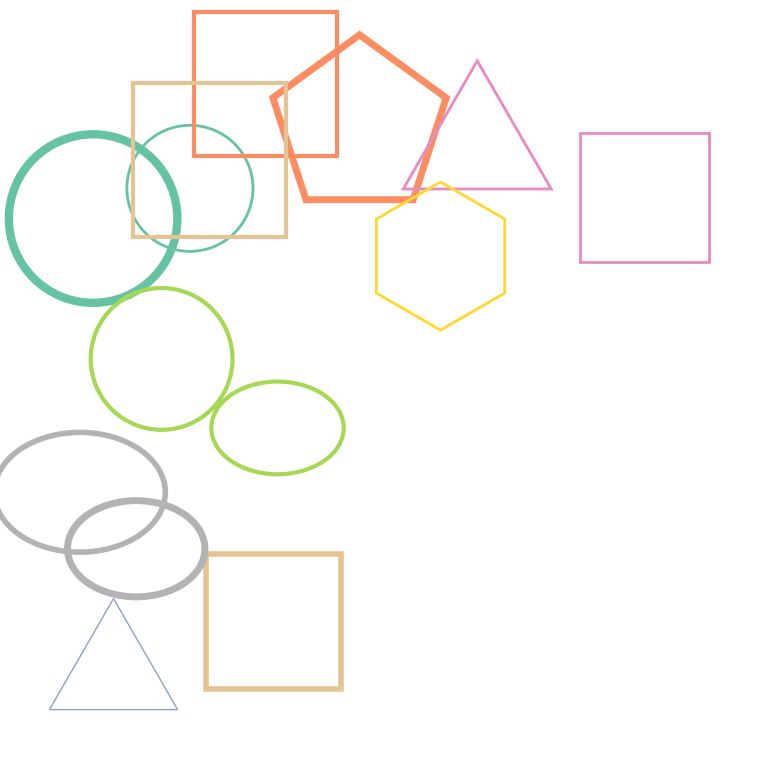[{"shape": "circle", "thickness": 3, "radius": 0.55, "center": [0.121, 0.716]}, {"shape": "circle", "thickness": 1, "radius": 0.41, "center": [0.247, 0.755]}, {"shape": "pentagon", "thickness": 2.5, "radius": 0.59, "center": [0.467, 0.836]}, {"shape": "square", "thickness": 1.5, "radius": 0.46, "center": [0.345, 0.891]}, {"shape": "triangle", "thickness": 0.5, "radius": 0.48, "center": [0.147, 0.126]}, {"shape": "triangle", "thickness": 1, "radius": 0.55, "center": [0.62, 0.81]}, {"shape": "square", "thickness": 1, "radius": 0.42, "center": [0.837, 0.744]}, {"shape": "circle", "thickness": 1.5, "radius": 0.46, "center": [0.21, 0.534]}, {"shape": "oval", "thickness": 1.5, "radius": 0.43, "center": [0.36, 0.444]}, {"shape": "hexagon", "thickness": 1, "radius": 0.48, "center": [0.572, 0.667]}, {"shape": "square", "thickness": 2, "radius": 0.44, "center": [0.355, 0.193]}, {"shape": "square", "thickness": 1.5, "radius": 0.5, "center": [0.272, 0.792]}, {"shape": "oval", "thickness": 2, "radius": 0.56, "center": [0.104, 0.361]}, {"shape": "oval", "thickness": 2.5, "radius": 0.45, "center": [0.177, 0.287]}]